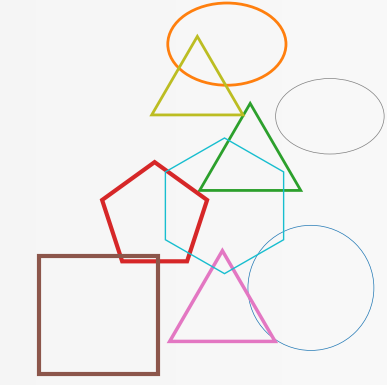[{"shape": "circle", "thickness": 0.5, "radius": 0.81, "center": [0.802, 0.252]}, {"shape": "oval", "thickness": 2, "radius": 0.76, "center": [0.586, 0.885]}, {"shape": "triangle", "thickness": 2, "radius": 0.75, "center": [0.646, 0.581]}, {"shape": "pentagon", "thickness": 3, "radius": 0.71, "center": [0.399, 0.436]}, {"shape": "square", "thickness": 3, "radius": 0.77, "center": [0.255, 0.182]}, {"shape": "triangle", "thickness": 2.5, "radius": 0.79, "center": [0.574, 0.192]}, {"shape": "oval", "thickness": 0.5, "radius": 0.7, "center": [0.851, 0.698]}, {"shape": "triangle", "thickness": 2, "radius": 0.68, "center": [0.509, 0.769]}, {"shape": "hexagon", "thickness": 1, "radius": 0.88, "center": [0.579, 0.465]}]